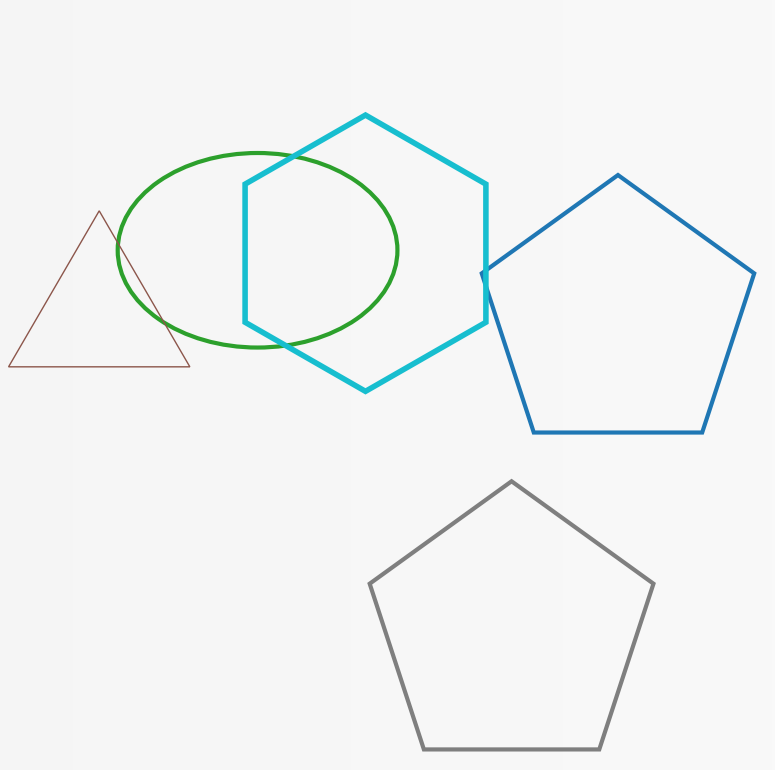[{"shape": "pentagon", "thickness": 1.5, "radius": 0.92, "center": [0.797, 0.588]}, {"shape": "oval", "thickness": 1.5, "radius": 0.9, "center": [0.332, 0.675]}, {"shape": "triangle", "thickness": 0.5, "radius": 0.68, "center": [0.128, 0.591]}, {"shape": "pentagon", "thickness": 1.5, "radius": 0.96, "center": [0.66, 0.182]}, {"shape": "hexagon", "thickness": 2, "radius": 0.9, "center": [0.472, 0.671]}]